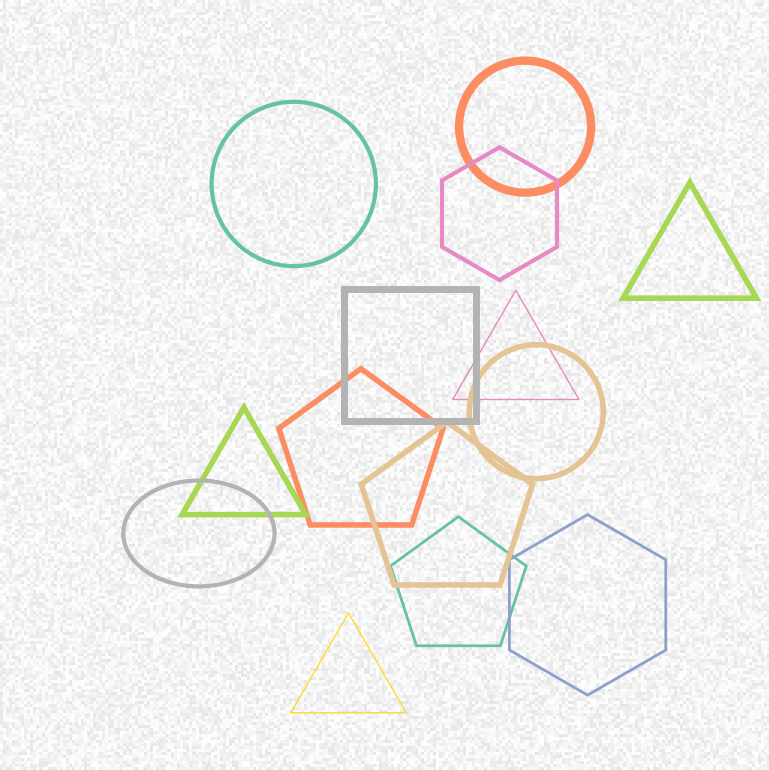[{"shape": "circle", "thickness": 1.5, "radius": 0.53, "center": [0.381, 0.761]}, {"shape": "pentagon", "thickness": 1, "radius": 0.46, "center": [0.595, 0.236]}, {"shape": "pentagon", "thickness": 2, "radius": 0.56, "center": [0.469, 0.409]}, {"shape": "circle", "thickness": 3, "radius": 0.43, "center": [0.682, 0.836]}, {"shape": "hexagon", "thickness": 1, "radius": 0.59, "center": [0.763, 0.214]}, {"shape": "hexagon", "thickness": 1.5, "radius": 0.43, "center": [0.649, 0.723]}, {"shape": "triangle", "thickness": 0.5, "radius": 0.47, "center": [0.67, 0.528]}, {"shape": "triangle", "thickness": 2, "radius": 0.5, "center": [0.896, 0.663]}, {"shape": "triangle", "thickness": 2, "radius": 0.46, "center": [0.317, 0.378]}, {"shape": "triangle", "thickness": 0.5, "radius": 0.43, "center": [0.453, 0.118]}, {"shape": "pentagon", "thickness": 2, "radius": 0.59, "center": [0.58, 0.335]}, {"shape": "circle", "thickness": 2, "radius": 0.44, "center": [0.696, 0.465]}, {"shape": "oval", "thickness": 1.5, "radius": 0.49, "center": [0.258, 0.307]}, {"shape": "square", "thickness": 2.5, "radius": 0.43, "center": [0.532, 0.539]}]